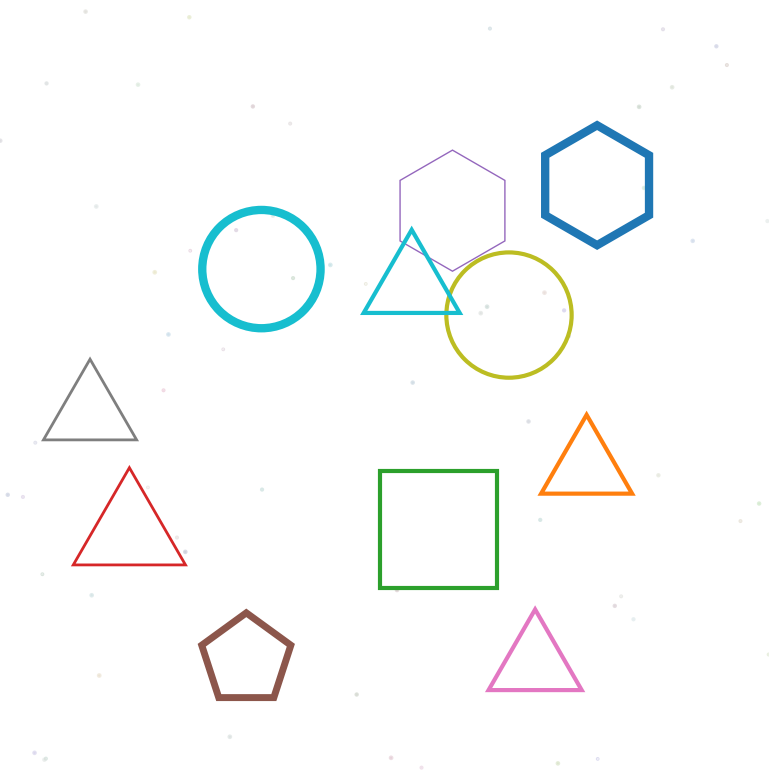[{"shape": "hexagon", "thickness": 3, "radius": 0.39, "center": [0.775, 0.759]}, {"shape": "triangle", "thickness": 1.5, "radius": 0.34, "center": [0.762, 0.393]}, {"shape": "square", "thickness": 1.5, "radius": 0.38, "center": [0.57, 0.313]}, {"shape": "triangle", "thickness": 1, "radius": 0.42, "center": [0.168, 0.308]}, {"shape": "hexagon", "thickness": 0.5, "radius": 0.39, "center": [0.588, 0.726]}, {"shape": "pentagon", "thickness": 2.5, "radius": 0.3, "center": [0.32, 0.143]}, {"shape": "triangle", "thickness": 1.5, "radius": 0.35, "center": [0.695, 0.139]}, {"shape": "triangle", "thickness": 1, "radius": 0.35, "center": [0.117, 0.464]}, {"shape": "circle", "thickness": 1.5, "radius": 0.41, "center": [0.661, 0.591]}, {"shape": "circle", "thickness": 3, "radius": 0.38, "center": [0.34, 0.651]}, {"shape": "triangle", "thickness": 1.5, "radius": 0.36, "center": [0.535, 0.63]}]